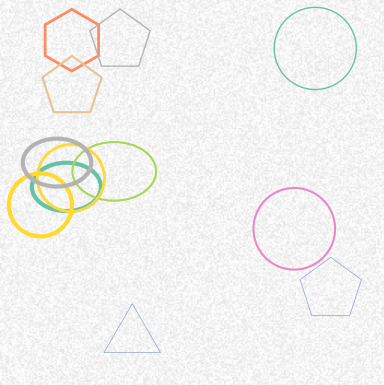[{"shape": "circle", "thickness": 1, "radius": 0.53, "center": [0.819, 0.874]}, {"shape": "oval", "thickness": 3, "radius": 0.45, "center": [0.172, 0.515]}, {"shape": "hexagon", "thickness": 2, "radius": 0.4, "center": [0.187, 0.896]}, {"shape": "triangle", "thickness": 0.5, "radius": 0.42, "center": [0.344, 0.127]}, {"shape": "pentagon", "thickness": 0.5, "radius": 0.42, "center": [0.859, 0.248]}, {"shape": "circle", "thickness": 1.5, "radius": 0.53, "center": [0.764, 0.406]}, {"shape": "oval", "thickness": 1.5, "radius": 0.54, "center": [0.297, 0.555]}, {"shape": "circle", "thickness": 3, "radius": 0.41, "center": [0.105, 0.468]}, {"shape": "circle", "thickness": 2, "radius": 0.44, "center": [0.184, 0.538]}, {"shape": "pentagon", "thickness": 1.5, "radius": 0.4, "center": [0.187, 0.774]}, {"shape": "oval", "thickness": 3, "radius": 0.44, "center": [0.148, 0.578]}, {"shape": "pentagon", "thickness": 1, "radius": 0.41, "center": [0.312, 0.895]}]